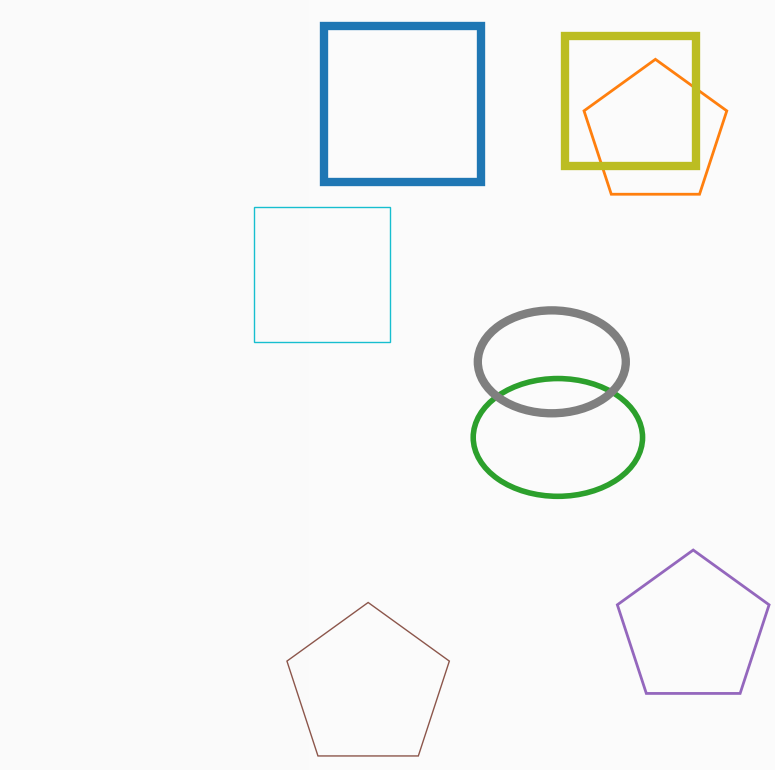[{"shape": "square", "thickness": 3, "radius": 0.51, "center": [0.519, 0.865]}, {"shape": "pentagon", "thickness": 1, "radius": 0.48, "center": [0.846, 0.826]}, {"shape": "oval", "thickness": 2, "radius": 0.55, "center": [0.72, 0.432]}, {"shape": "pentagon", "thickness": 1, "radius": 0.51, "center": [0.894, 0.183]}, {"shape": "pentagon", "thickness": 0.5, "radius": 0.55, "center": [0.475, 0.107]}, {"shape": "oval", "thickness": 3, "radius": 0.48, "center": [0.712, 0.53]}, {"shape": "square", "thickness": 3, "radius": 0.42, "center": [0.814, 0.869]}, {"shape": "square", "thickness": 0.5, "radius": 0.44, "center": [0.415, 0.644]}]